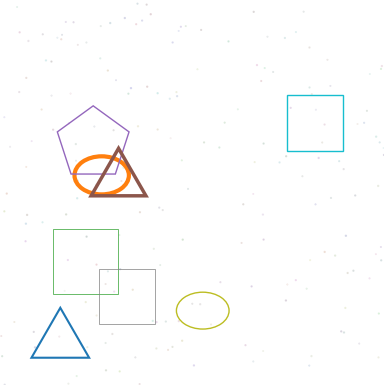[{"shape": "triangle", "thickness": 1.5, "radius": 0.43, "center": [0.157, 0.114]}, {"shape": "oval", "thickness": 3, "radius": 0.35, "center": [0.264, 0.545]}, {"shape": "square", "thickness": 0.5, "radius": 0.42, "center": [0.221, 0.321]}, {"shape": "pentagon", "thickness": 1, "radius": 0.49, "center": [0.242, 0.627]}, {"shape": "triangle", "thickness": 2.5, "radius": 0.41, "center": [0.308, 0.532]}, {"shape": "square", "thickness": 0.5, "radius": 0.36, "center": [0.33, 0.229]}, {"shape": "oval", "thickness": 1, "radius": 0.34, "center": [0.527, 0.193]}, {"shape": "square", "thickness": 1, "radius": 0.37, "center": [0.818, 0.681]}]